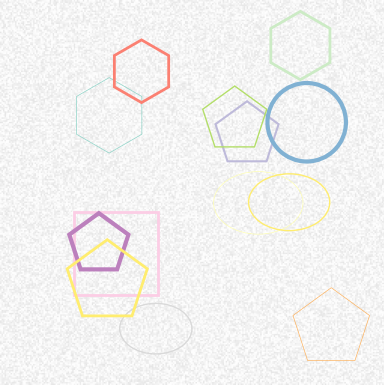[{"shape": "hexagon", "thickness": 0.5, "radius": 0.49, "center": [0.284, 0.7]}, {"shape": "oval", "thickness": 0.5, "radius": 0.58, "center": [0.671, 0.473]}, {"shape": "pentagon", "thickness": 1.5, "radius": 0.43, "center": [0.642, 0.651]}, {"shape": "hexagon", "thickness": 2, "radius": 0.41, "center": [0.368, 0.815]}, {"shape": "circle", "thickness": 3, "radius": 0.51, "center": [0.797, 0.682]}, {"shape": "pentagon", "thickness": 0.5, "radius": 0.52, "center": [0.86, 0.148]}, {"shape": "pentagon", "thickness": 1, "radius": 0.44, "center": [0.61, 0.689]}, {"shape": "square", "thickness": 2, "radius": 0.54, "center": [0.301, 0.342]}, {"shape": "oval", "thickness": 1, "radius": 0.47, "center": [0.405, 0.146]}, {"shape": "pentagon", "thickness": 3, "radius": 0.4, "center": [0.257, 0.366]}, {"shape": "hexagon", "thickness": 2, "radius": 0.44, "center": [0.78, 0.882]}, {"shape": "pentagon", "thickness": 2, "radius": 0.55, "center": [0.279, 0.268]}, {"shape": "oval", "thickness": 1, "radius": 0.53, "center": [0.751, 0.475]}]